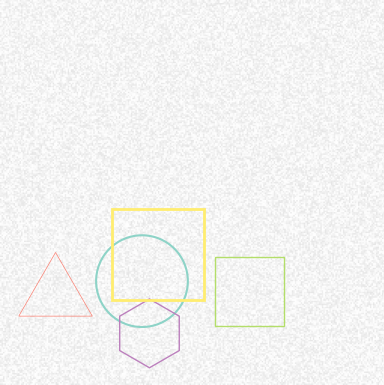[{"shape": "circle", "thickness": 1.5, "radius": 0.6, "center": [0.369, 0.27]}, {"shape": "triangle", "thickness": 0.5, "radius": 0.55, "center": [0.144, 0.234]}, {"shape": "square", "thickness": 1, "radius": 0.45, "center": [0.648, 0.243]}, {"shape": "hexagon", "thickness": 1, "radius": 0.45, "center": [0.388, 0.134]}, {"shape": "square", "thickness": 2, "radius": 0.59, "center": [0.41, 0.34]}]